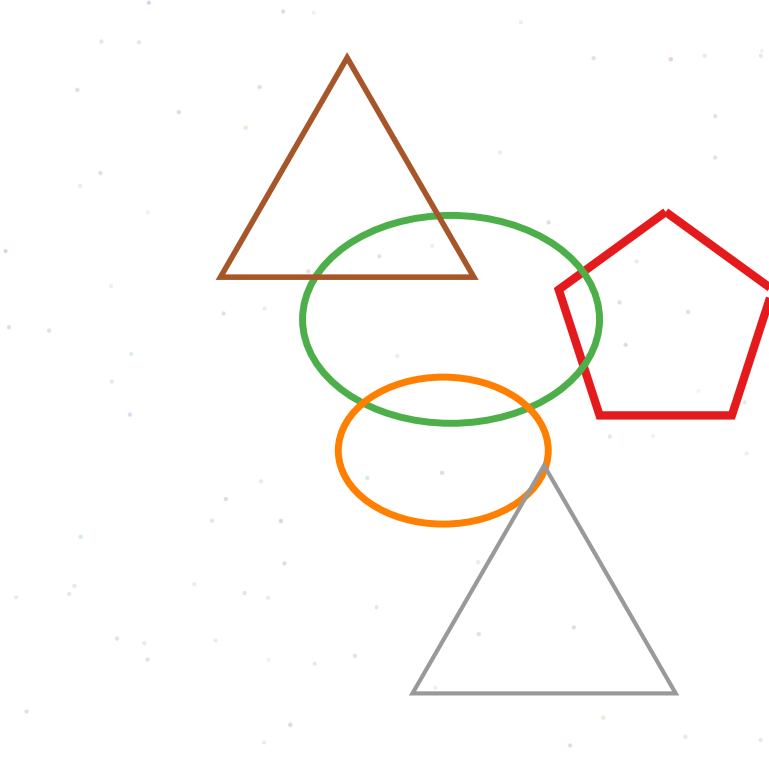[{"shape": "pentagon", "thickness": 3, "radius": 0.73, "center": [0.865, 0.579]}, {"shape": "oval", "thickness": 2.5, "radius": 0.96, "center": [0.586, 0.585]}, {"shape": "oval", "thickness": 2.5, "radius": 0.68, "center": [0.576, 0.415]}, {"shape": "triangle", "thickness": 2, "radius": 0.95, "center": [0.451, 0.735]}, {"shape": "triangle", "thickness": 1.5, "radius": 0.99, "center": [0.707, 0.198]}]